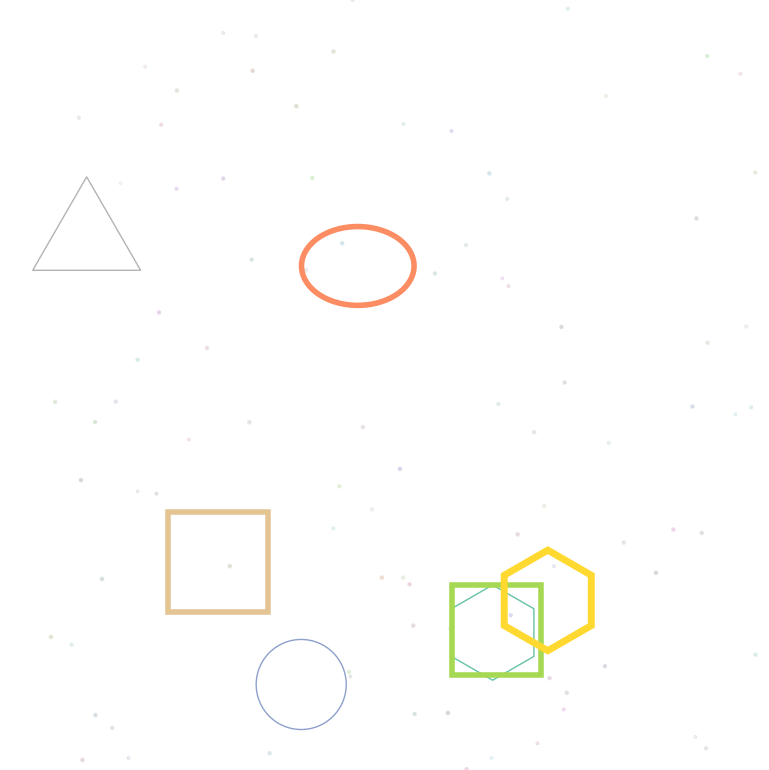[{"shape": "hexagon", "thickness": 0.5, "radius": 0.31, "center": [0.64, 0.178]}, {"shape": "oval", "thickness": 2, "radius": 0.37, "center": [0.465, 0.655]}, {"shape": "circle", "thickness": 0.5, "radius": 0.29, "center": [0.391, 0.111]}, {"shape": "square", "thickness": 2, "radius": 0.29, "center": [0.644, 0.182]}, {"shape": "hexagon", "thickness": 2.5, "radius": 0.33, "center": [0.711, 0.22]}, {"shape": "square", "thickness": 2, "radius": 0.32, "center": [0.283, 0.27]}, {"shape": "triangle", "thickness": 0.5, "radius": 0.4, "center": [0.113, 0.689]}]